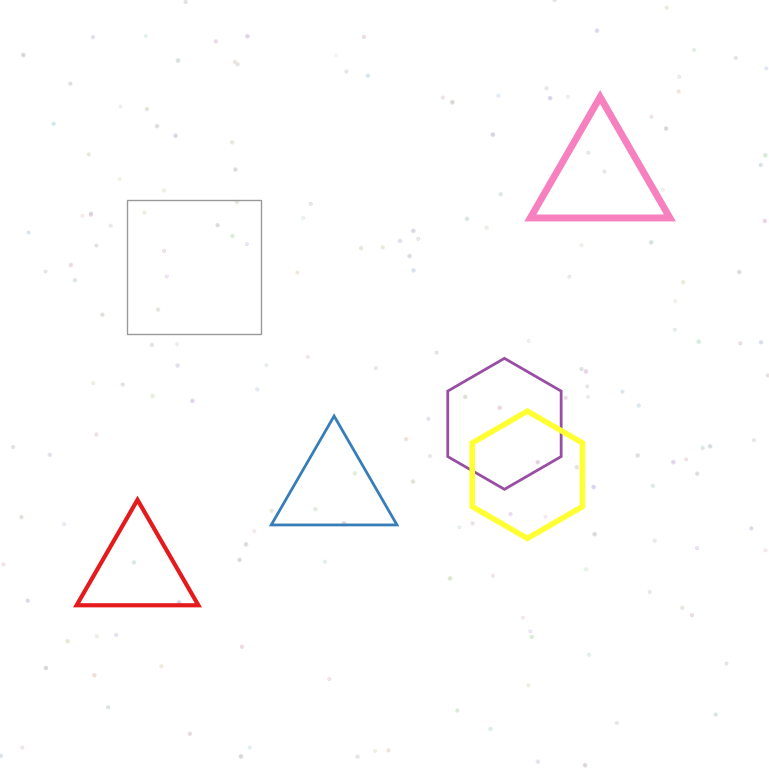[{"shape": "triangle", "thickness": 1.5, "radius": 0.46, "center": [0.179, 0.26]}, {"shape": "triangle", "thickness": 1, "radius": 0.47, "center": [0.434, 0.365]}, {"shape": "hexagon", "thickness": 1, "radius": 0.43, "center": [0.655, 0.45]}, {"shape": "hexagon", "thickness": 2, "radius": 0.41, "center": [0.685, 0.383]}, {"shape": "triangle", "thickness": 2.5, "radius": 0.52, "center": [0.779, 0.769]}, {"shape": "square", "thickness": 0.5, "radius": 0.44, "center": [0.252, 0.653]}]